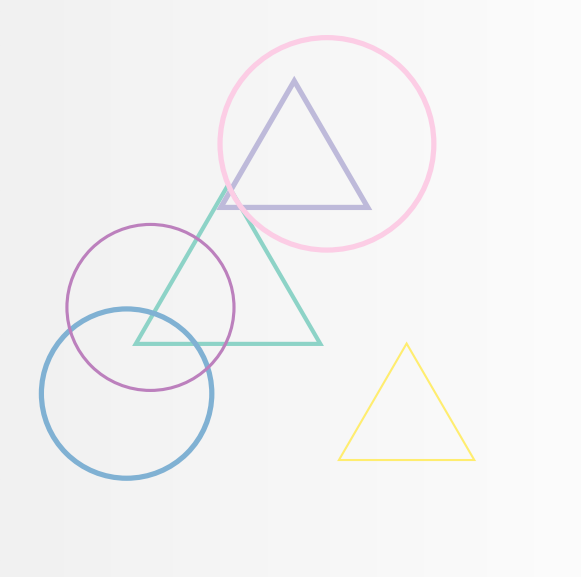[{"shape": "triangle", "thickness": 2, "radius": 0.92, "center": [0.392, 0.495]}, {"shape": "triangle", "thickness": 2.5, "radius": 0.73, "center": [0.506, 0.713]}, {"shape": "circle", "thickness": 2.5, "radius": 0.73, "center": [0.218, 0.318]}, {"shape": "circle", "thickness": 2.5, "radius": 0.92, "center": [0.562, 0.75]}, {"shape": "circle", "thickness": 1.5, "radius": 0.72, "center": [0.259, 0.467]}, {"shape": "triangle", "thickness": 1, "radius": 0.67, "center": [0.7, 0.27]}]